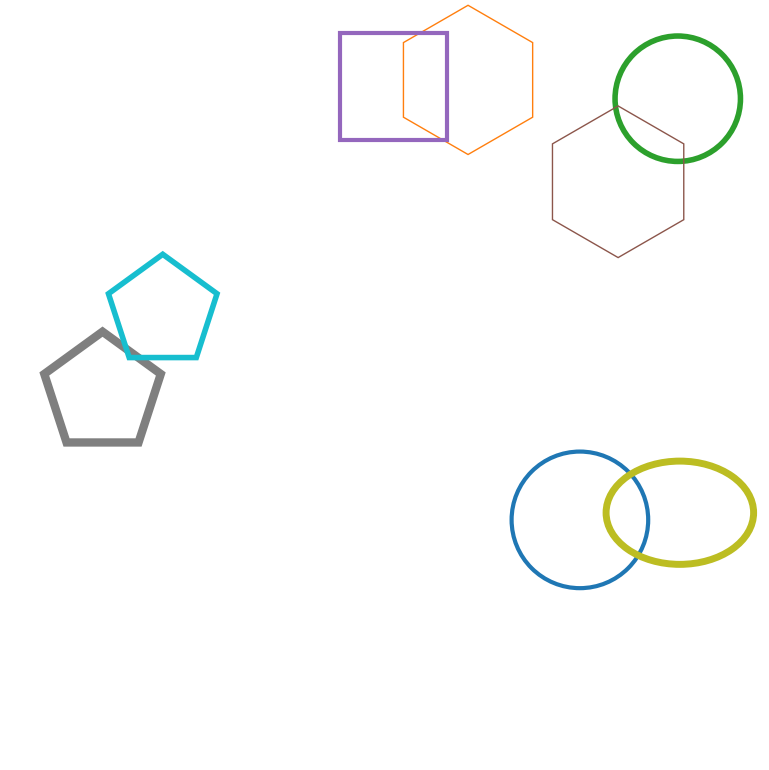[{"shape": "circle", "thickness": 1.5, "radius": 0.44, "center": [0.753, 0.325]}, {"shape": "hexagon", "thickness": 0.5, "radius": 0.48, "center": [0.608, 0.896]}, {"shape": "circle", "thickness": 2, "radius": 0.41, "center": [0.88, 0.872]}, {"shape": "square", "thickness": 1.5, "radius": 0.35, "center": [0.511, 0.888]}, {"shape": "hexagon", "thickness": 0.5, "radius": 0.49, "center": [0.803, 0.764]}, {"shape": "pentagon", "thickness": 3, "radius": 0.4, "center": [0.133, 0.49]}, {"shape": "oval", "thickness": 2.5, "radius": 0.48, "center": [0.883, 0.334]}, {"shape": "pentagon", "thickness": 2, "radius": 0.37, "center": [0.211, 0.596]}]